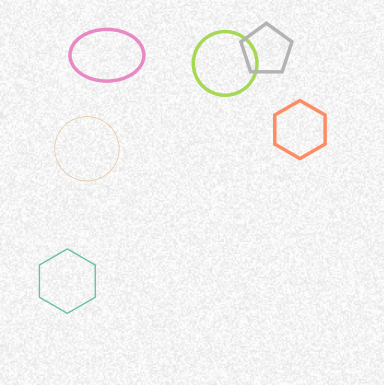[{"shape": "hexagon", "thickness": 1, "radius": 0.42, "center": [0.175, 0.27]}, {"shape": "hexagon", "thickness": 2.5, "radius": 0.38, "center": [0.779, 0.663]}, {"shape": "oval", "thickness": 2.5, "radius": 0.48, "center": [0.278, 0.857]}, {"shape": "circle", "thickness": 2.5, "radius": 0.41, "center": [0.585, 0.835]}, {"shape": "circle", "thickness": 0.5, "radius": 0.42, "center": [0.226, 0.614]}, {"shape": "pentagon", "thickness": 2.5, "radius": 0.35, "center": [0.692, 0.87]}]